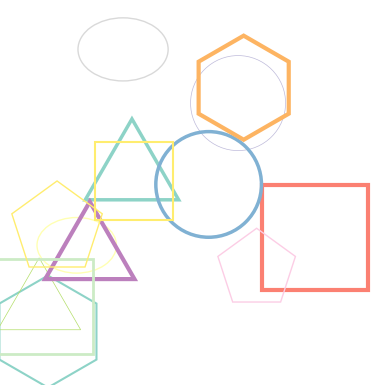[{"shape": "triangle", "thickness": 2.5, "radius": 0.7, "center": [0.343, 0.551]}, {"shape": "hexagon", "thickness": 1.5, "radius": 0.73, "center": [0.125, 0.139]}, {"shape": "oval", "thickness": 1, "radius": 0.52, "center": [0.199, 0.363]}, {"shape": "circle", "thickness": 0.5, "radius": 0.62, "center": [0.618, 0.732]}, {"shape": "square", "thickness": 3, "radius": 0.69, "center": [0.819, 0.383]}, {"shape": "circle", "thickness": 2.5, "radius": 0.69, "center": [0.542, 0.521]}, {"shape": "hexagon", "thickness": 3, "radius": 0.68, "center": [0.633, 0.772]}, {"shape": "triangle", "thickness": 0.5, "radius": 0.62, "center": [0.102, 0.206]}, {"shape": "pentagon", "thickness": 1, "radius": 0.53, "center": [0.667, 0.301]}, {"shape": "oval", "thickness": 1, "radius": 0.59, "center": [0.32, 0.872]}, {"shape": "triangle", "thickness": 3, "radius": 0.67, "center": [0.233, 0.342]}, {"shape": "square", "thickness": 2, "radius": 0.61, "center": [0.119, 0.205]}, {"shape": "square", "thickness": 1.5, "radius": 0.5, "center": [0.348, 0.53]}, {"shape": "pentagon", "thickness": 1, "radius": 0.62, "center": [0.148, 0.406]}]